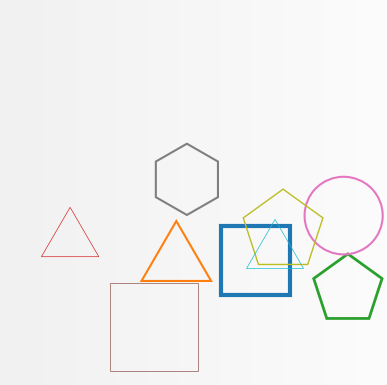[{"shape": "square", "thickness": 3, "radius": 0.44, "center": [0.66, 0.323]}, {"shape": "triangle", "thickness": 1.5, "radius": 0.52, "center": [0.455, 0.322]}, {"shape": "pentagon", "thickness": 2, "radius": 0.46, "center": [0.898, 0.248]}, {"shape": "triangle", "thickness": 0.5, "radius": 0.43, "center": [0.181, 0.376]}, {"shape": "square", "thickness": 0.5, "radius": 0.57, "center": [0.396, 0.15]}, {"shape": "circle", "thickness": 1.5, "radius": 0.5, "center": [0.887, 0.44]}, {"shape": "hexagon", "thickness": 1.5, "radius": 0.46, "center": [0.482, 0.534]}, {"shape": "pentagon", "thickness": 1, "radius": 0.54, "center": [0.731, 0.401]}, {"shape": "triangle", "thickness": 0.5, "radius": 0.43, "center": [0.71, 0.345]}]